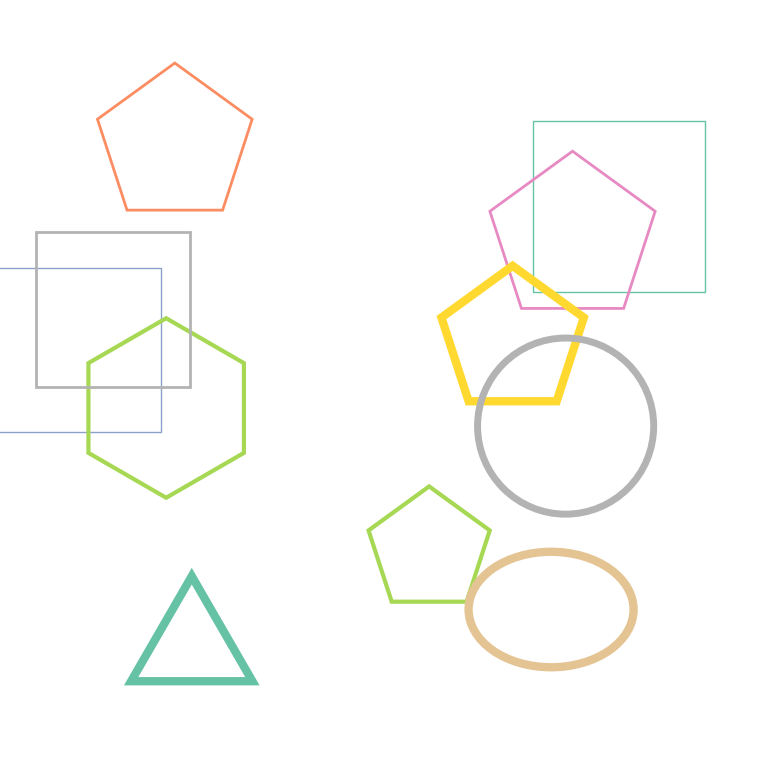[{"shape": "square", "thickness": 0.5, "radius": 0.56, "center": [0.804, 0.732]}, {"shape": "triangle", "thickness": 3, "radius": 0.45, "center": [0.249, 0.161]}, {"shape": "pentagon", "thickness": 1, "radius": 0.53, "center": [0.227, 0.813]}, {"shape": "square", "thickness": 0.5, "radius": 0.53, "center": [0.103, 0.545]}, {"shape": "pentagon", "thickness": 1, "radius": 0.56, "center": [0.744, 0.691]}, {"shape": "pentagon", "thickness": 1.5, "radius": 0.41, "center": [0.557, 0.286]}, {"shape": "hexagon", "thickness": 1.5, "radius": 0.58, "center": [0.216, 0.47]}, {"shape": "pentagon", "thickness": 3, "radius": 0.49, "center": [0.666, 0.558]}, {"shape": "oval", "thickness": 3, "radius": 0.54, "center": [0.716, 0.208]}, {"shape": "circle", "thickness": 2.5, "radius": 0.57, "center": [0.735, 0.447]}, {"shape": "square", "thickness": 1, "radius": 0.5, "center": [0.147, 0.598]}]